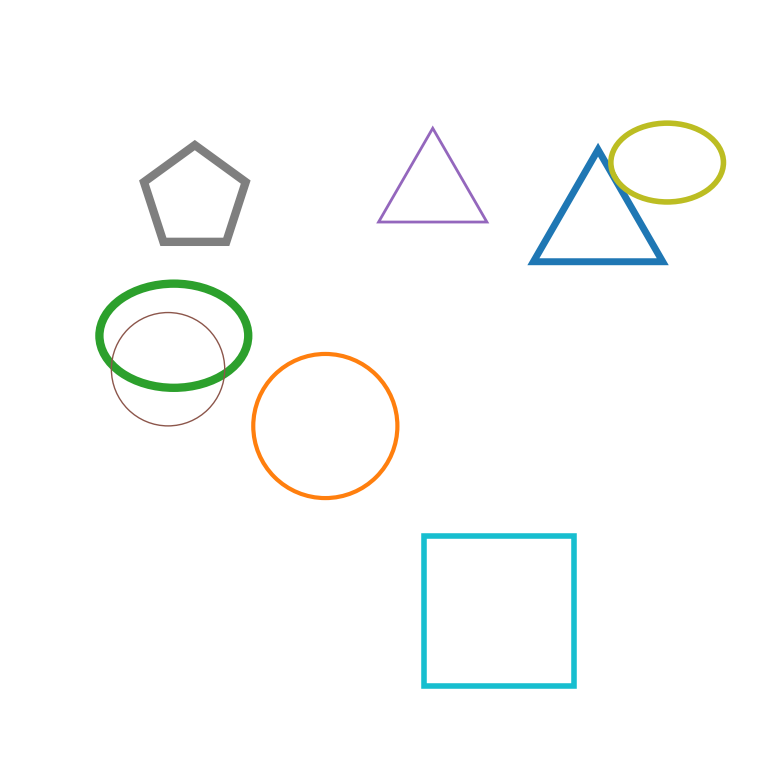[{"shape": "triangle", "thickness": 2.5, "radius": 0.48, "center": [0.777, 0.709]}, {"shape": "circle", "thickness": 1.5, "radius": 0.47, "center": [0.423, 0.447]}, {"shape": "oval", "thickness": 3, "radius": 0.48, "center": [0.226, 0.564]}, {"shape": "triangle", "thickness": 1, "radius": 0.41, "center": [0.562, 0.752]}, {"shape": "circle", "thickness": 0.5, "radius": 0.37, "center": [0.218, 0.52]}, {"shape": "pentagon", "thickness": 3, "radius": 0.35, "center": [0.253, 0.742]}, {"shape": "oval", "thickness": 2, "radius": 0.37, "center": [0.866, 0.789]}, {"shape": "square", "thickness": 2, "radius": 0.49, "center": [0.649, 0.207]}]